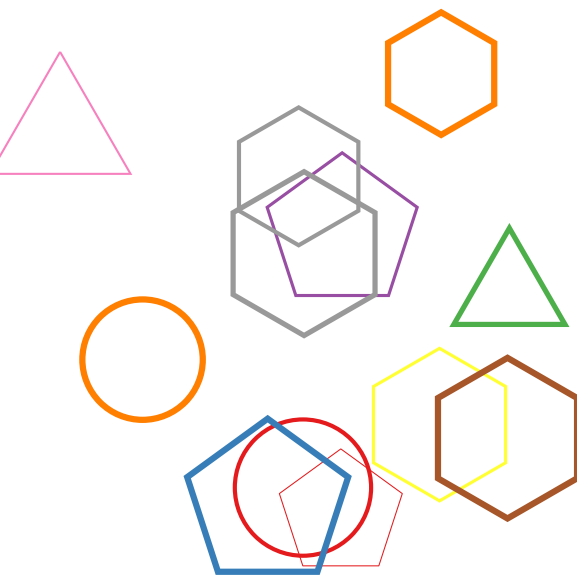[{"shape": "pentagon", "thickness": 0.5, "radius": 0.56, "center": [0.59, 0.11]}, {"shape": "circle", "thickness": 2, "radius": 0.59, "center": [0.525, 0.155]}, {"shape": "pentagon", "thickness": 3, "radius": 0.73, "center": [0.464, 0.128]}, {"shape": "triangle", "thickness": 2.5, "radius": 0.56, "center": [0.882, 0.493]}, {"shape": "pentagon", "thickness": 1.5, "radius": 0.68, "center": [0.593, 0.598]}, {"shape": "circle", "thickness": 3, "radius": 0.52, "center": [0.247, 0.376]}, {"shape": "hexagon", "thickness": 3, "radius": 0.53, "center": [0.764, 0.872]}, {"shape": "hexagon", "thickness": 1.5, "radius": 0.66, "center": [0.761, 0.264]}, {"shape": "hexagon", "thickness": 3, "radius": 0.7, "center": [0.879, 0.24]}, {"shape": "triangle", "thickness": 1, "radius": 0.7, "center": [0.104, 0.768]}, {"shape": "hexagon", "thickness": 2.5, "radius": 0.71, "center": [0.527, 0.56]}, {"shape": "hexagon", "thickness": 2, "radius": 0.6, "center": [0.517, 0.694]}]